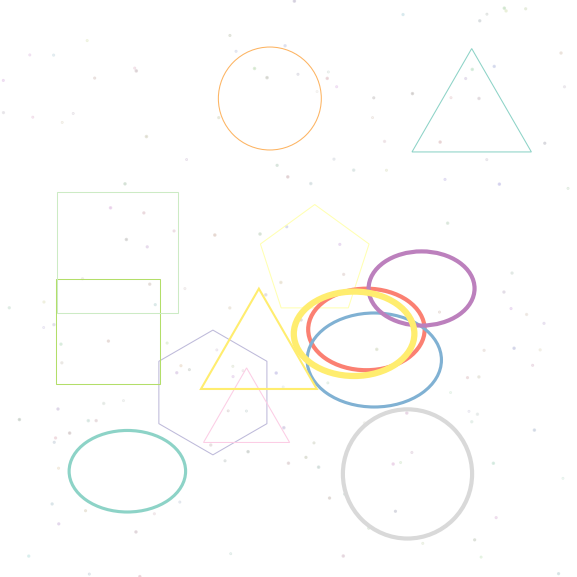[{"shape": "triangle", "thickness": 0.5, "radius": 0.6, "center": [0.817, 0.796]}, {"shape": "oval", "thickness": 1.5, "radius": 0.5, "center": [0.221, 0.183]}, {"shape": "pentagon", "thickness": 0.5, "radius": 0.49, "center": [0.545, 0.546]}, {"shape": "hexagon", "thickness": 0.5, "radius": 0.54, "center": [0.369, 0.32]}, {"shape": "oval", "thickness": 2, "radius": 0.5, "center": [0.634, 0.429]}, {"shape": "oval", "thickness": 1.5, "radius": 0.58, "center": [0.648, 0.376]}, {"shape": "circle", "thickness": 0.5, "radius": 0.45, "center": [0.467, 0.829]}, {"shape": "square", "thickness": 0.5, "radius": 0.45, "center": [0.187, 0.425]}, {"shape": "triangle", "thickness": 0.5, "radius": 0.43, "center": [0.427, 0.276]}, {"shape": "circle", "thickness": 2, "radius": 0.56, "center": [0.706, 0.178]}, {"shape": "oval", "thickness": 2, "radius": 0.46, "center": [0.73, 0.5]}, {"shape": "square", "thickness": 0.5, "radius": 0.52, "center": [0.203, 0.563]}, {"shape": "triangle", "thickness": 1, "radius": 0.58, "center": [0.448, 0.383]}, {"shape": "oval", "thickness": 3, "radius": 0.52, "center": [0.613, 0.421]}]